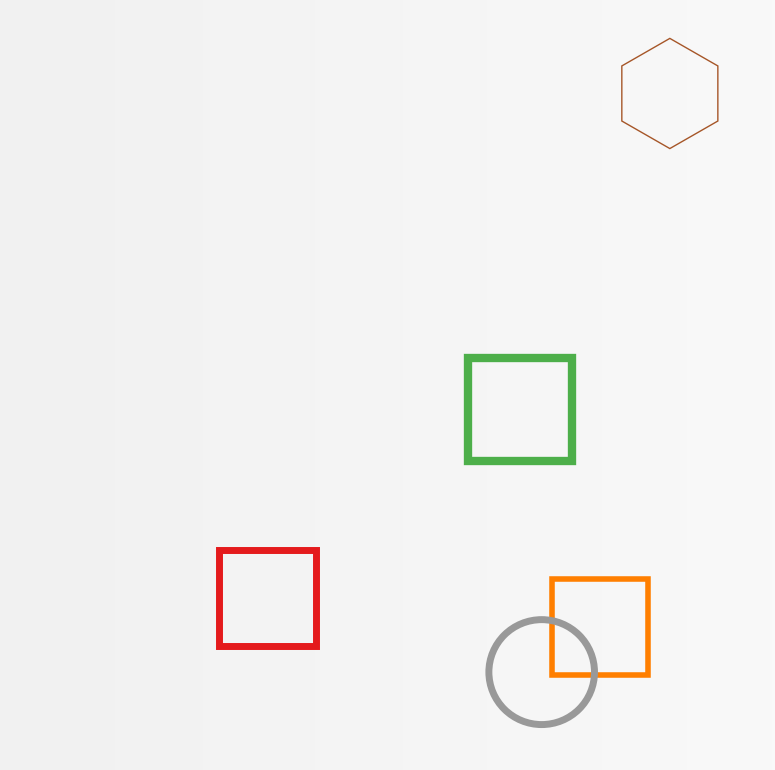[{"shape": "square", "thickness": 2.5, "radius": 0.31, "center": [0.345, 0.224]}, {"shape": "square", "thickness": 3, "radius": 0.33, "center": [0.671, 0.468]}, {"shape": "square", "thickness": 2, "radius": 0.31, "center": [0.775, 0.186]}, {"shape": "hexagon", "thickness": 0.5, "radius": 0.36, "center": [0.864, 0.879]}, {"shape": "circle", "thickness": 2.5, "radius": 0.34, "center": [0.699, 0.127]}]